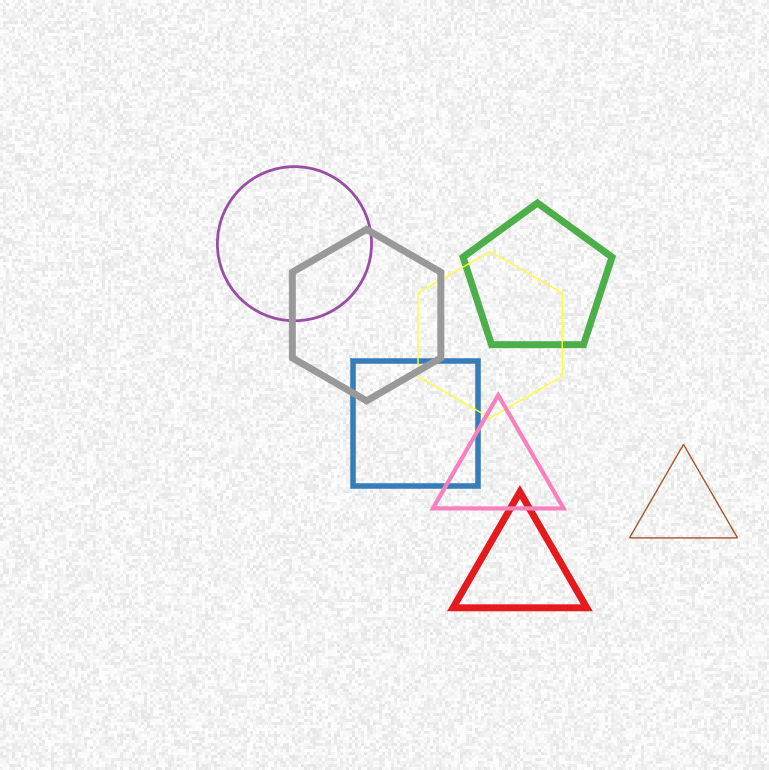[{"shape": "triangle", "thickness": 2.5, "radius": 0.5, "center": [0.675, 0.261]}, {"shape": "square", "thickness": 2, "radius": 0.41, "center": [0.539, 0.45]}, {"shape": "pentagon", "thickness": 2.5, "radius": 0.51, "center": [0.698, 0.635]}, {"shape": "circle", "thickness": 1, "radius": 0.5, "center": [0.382, 0.683]}, {"shape": "hexagon", "thickness": 0.5, "radius": 0.54, "center": [0.637, 0.565]}, {"shape": "triangle", "thickness": 0.5, "radius": 0.4, "center": [0.888, 0.342]}, {"shape": "triangle", "thickness": 1.5, "radius": 0.49, "center": [0.647, 0.389]}, {"shape": "hexagon", "thickness": 2.5, "radius": 0.56, "center": [0.476, 0.591]}]